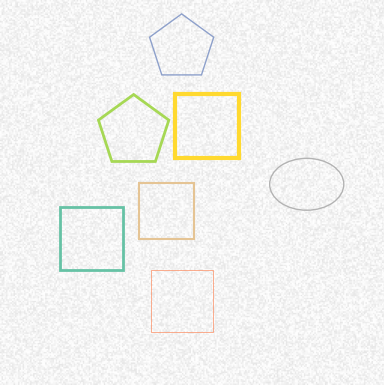[{"shape": "square", "thickness": 2, "radius": 0.41, "center": [0.238, 0.38]}, {"shape": "square", "thickness": 0.5, "radius": 0.4, "center": [0.472, 0.218]}, {"shape": "pentagon", "thickness": 1, "radius": 0.44, "center": [0.472, 0.876]}, {"shape": "pentagon", "thickness": 2, "radius": 0.48, "center": [0.347, 0.658]}, {"shape": "square", "thickness": 3, "radius": 0.41, "center": [0.539, 0.674]}, {"shape": "square", "thickness": 1.5, "radius": 0.36, "center": [0.432, 0.453]}, {"shape": "oval", "thickness": 1, "radius": 0.48, "center": [0.797, 0.521]}]